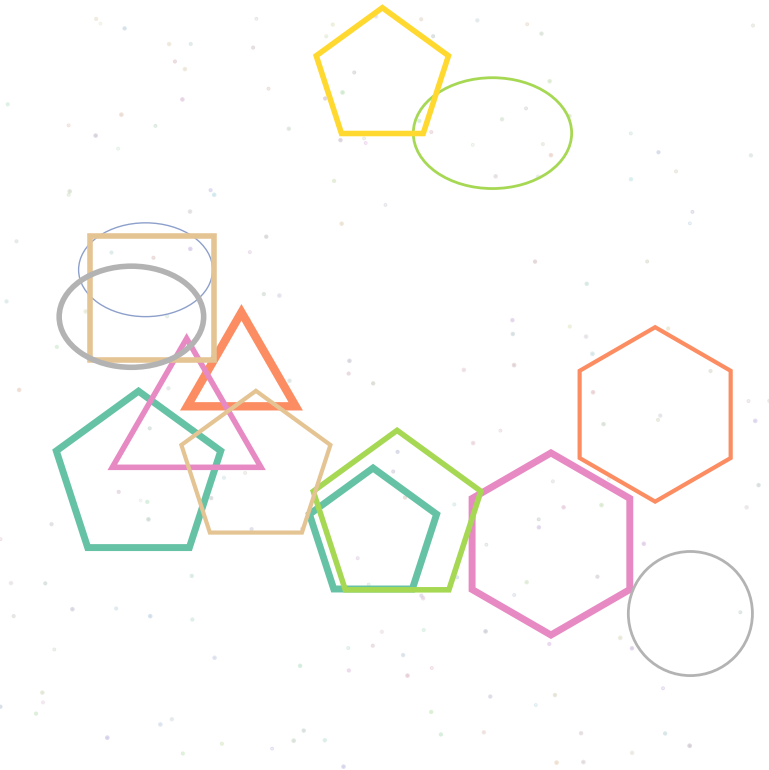[{"shape": "pentagon", "thickness": 2.5, "radius": 0.43, "center": [0.484, 0.305]}, {"shape": "pentagon", "thickness": 2.5, "radius": 0.56, "center": [0.18, 0.38]}, {"shape": "triangle", "thickness": 3, "radius": 0.41, "center": [0.314, 0.513]}, {"shape": "hexagon", "thickness": 1.5, "radius": 0.57, "center": [0.851, 0.462]}, {"shape": "oval", "thickness": 0.5, "radius": 0.44, "center": [0.189, 0.65]}, {"shape": "hexagon", "thickness": 2.5, "radius": 0.59, "center": [0.716, 0.294]}, {"shape": "triangle", "thickness": 2, "radius": 0.56, "center": [0.242, 0.449]}, {"shape": "pentagon", "thickness": 2, "radius": 0.57, "center": [0.516, 0.327]}, {"shape": "oval", "thickness": 1, "radius": 0.51, "center": [0.64, 0.827]}, {"shape": "pentagon", "thickness": 2, "radius": 0.45, "center": [0.497, 0.9]}, {"shape": "pentagon", "thickness": 1.5, "radius": 0.51, "center": [0.332, 0.391]}, {"shape": "square", "thickness": 2, "radius": 0.41, "center": [0.197, 0.613]}, {"shape": "oval", "thickness": 2, "radius": 0.47, "center": [0.171, 0.589]}, {"shape": "circle", "thickness": 1, "radius": 0.4, "center": [0.897, 0.203]}]